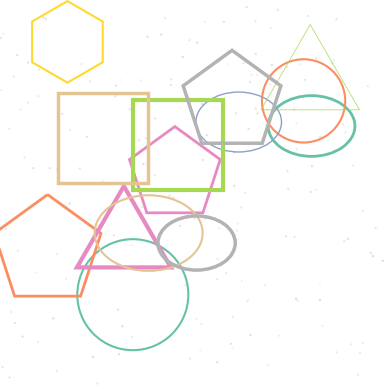[{"shape": "oval", "thickness": 2, "radius": 0.56, "center": [0.809, 0.673]}, {"shape": "circle", "thickness": 1.5, "radius": 0.72, "center": [0.345, 0.235]}, {"shape": "circle", "thickness": 1.5, "radius": 0.54, "center": [0.789, 0.738]}, {"shape": "pentagon", "thickness": 2, "radius": 0.73, "center": [0.124, 0.349]}, {"shape": "oval", "thickness": 1, "radius": 0.56, "center": [0.62, 0.683]}, {"shape": "triangle", "thickness": 3, "radius": 0.7, "center": [0.322, 0.376]}, {"shape": "pentagon", "thickness": 2, "radius": 0.62, "center": [0.454, 0.547]}, {"shape": "triangle", "thickness": 0.5, "radius": 0.74, "center": [0.806, 0.789]}, {"shape": "square", "thickness": 3, "radius": 0.59, "center": [0.462, 0.624]}, {"shape": "hexagon", "thickness": 1.5, "radius": 0.53, "center": [0.175, 0.891]}, {"shape": "oval", "thickness": 1.5, "radius": 0.7, "center": [0.386, 0.395]}, {"shape": "square", "thickness": 2.5, "radius": 0.58, "center": [0.268, 0.641]}, {"shape": "oval", "thickness": 2.5, "radius": 0.5, "center": [0.511, 0.369]}, {"shape": "pentagon", "thickness": 2.5, "radius": 0.67, "center": [0.603, 0.736]}]